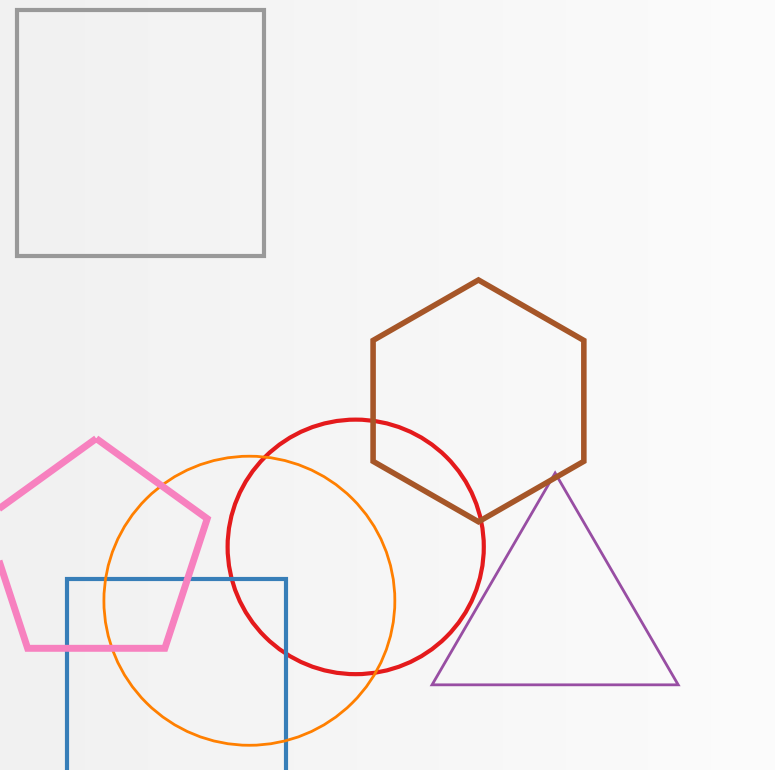[{"shape": "circle", "thickness": 1.5, "radius": 0.83, "center": [0.459, 0.29]}, {"shape": "square", "thickness": 1.5, "radius": 0.71, "center": [0.228, 0.106]}, {"shape": "triangle", "thickness": 1, "radius": 0.92, "center": [0.716, 0.202]}, {"shape": "circle", "thickness": 1, "radius": 0.94, "center": [0.322, 0.22]}, {"shape": "hexagon", "thickness": 2, "radius": 0.79, "center": [0.617, 0.479]}, {"shape": "pentagon", "thickness": 2.5, "radius": 0.75, "center": [0.124, 0.28]}, {"shape": "square", "thickness": 1.5, "radius": 0.8, "center": [0.182, 0.827]}]